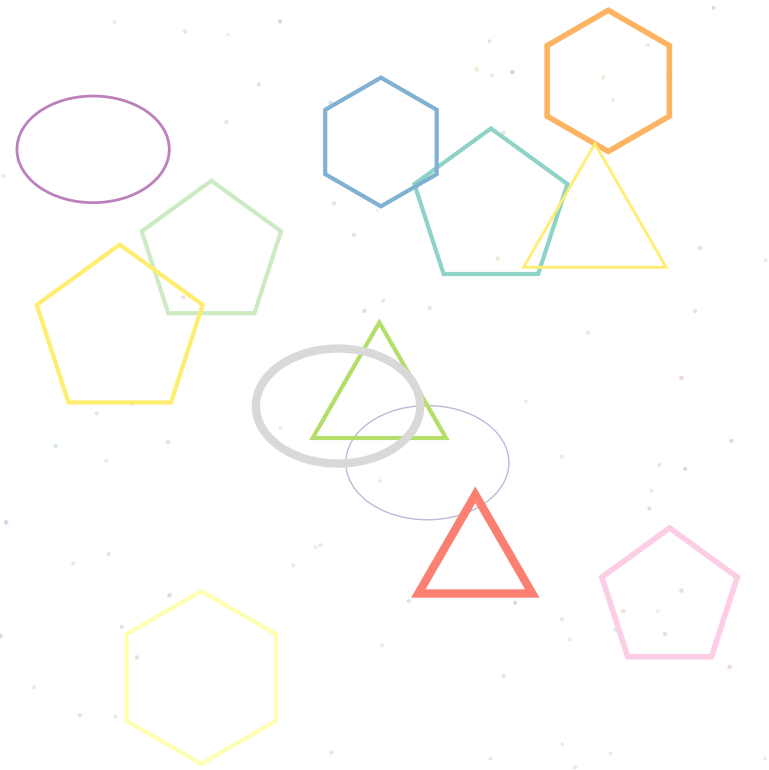[{"shape": "pentagon", "thickness": 1.5, "radius": 0.52, "center": [0.638, 0.729]}, {"shape": "hexagon", "thickness": 1.5, "radius": 0.56, "center": [0.261, 0.12]}, {"shape": "oval", "thickness": 0.5, "radius": 0.53, "center": [0.555, 0.399]}, {"shape": "triangle", "thickness": 3, "radius": 0.43, "center": [0.617, 0.272]}, {"shape": "hexagon", "thickness": 1.5, "radius": 0.42, "center": [0.495, 0.816]}, {"shape": "hexagon", "thickness": 2, "radius": 0.46, "center": [0.79, 0.895]}, {"shape": "triangle", "thickness": 1.5, "radius": 0.5, "center": [0.493, 0.481]}, {"shape": "pentagon", "thickness": 2, "radius": 0.46, "center": [0.87, 0.222]}, {"shape": "oval", "thickness": 3, "radius": 0.53, "center": [0.439, 0.473]}, {"shape": "oval", "thickness": 1, "radius": 0.49, "center": [0.121, 0.806]}, {"shape": "pentagon", "thickness": 1.5, "radius": 0.48, "center": [0.275, 0.67]}, {"shape": "pentagon", "thickness": 1.5, "radius": 0.57, "center": [0.155, 0.569]}, {"shape": "triangle", "thickness": 1, "radius": 0.53, "center": [0.773, 0.706]}]